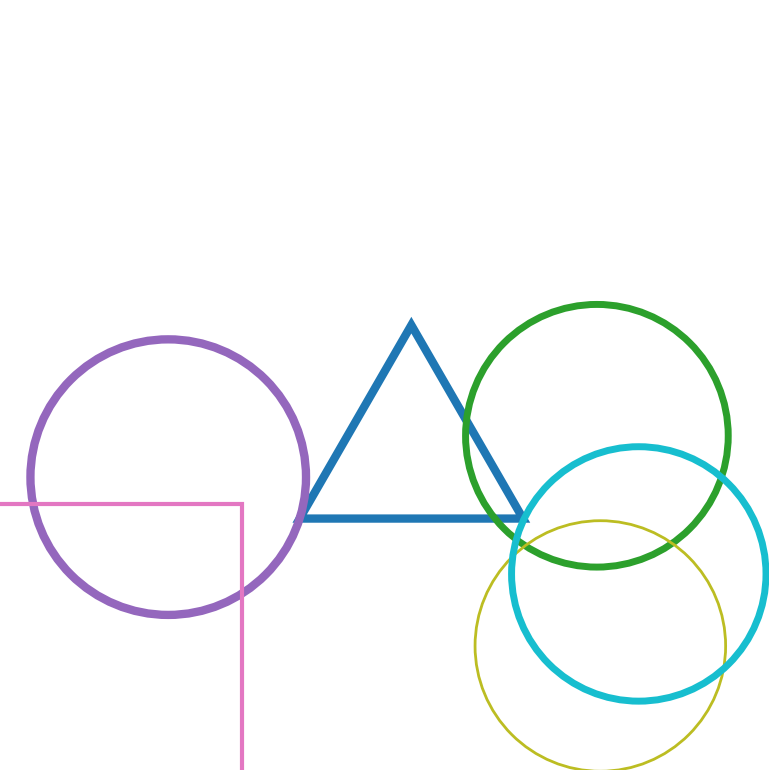[{"shape": "triangle", "thickness": 3, "radius": 0.84, "center": [0.534, 0.41]}, {"shape": "circle", "thickness": 2.5, "radius": 0.85, "center": [0.775, 0.434]}, {"shape": "circle", "thickness": 3, "radius": 0.89, "center": [0.218, 0.38]}, {"shape": "square", "thickness": 1.5, "radius": 0.98, "center": [0.118, 0.15]}, {"shape": "circle", "thickness": 1, "radius": 0.81, "center": [0.78, 0.161]}, {"shape": "circle", "thickness": 2.5, "radius": 0.83, "center": [0.83, 0.255]}]